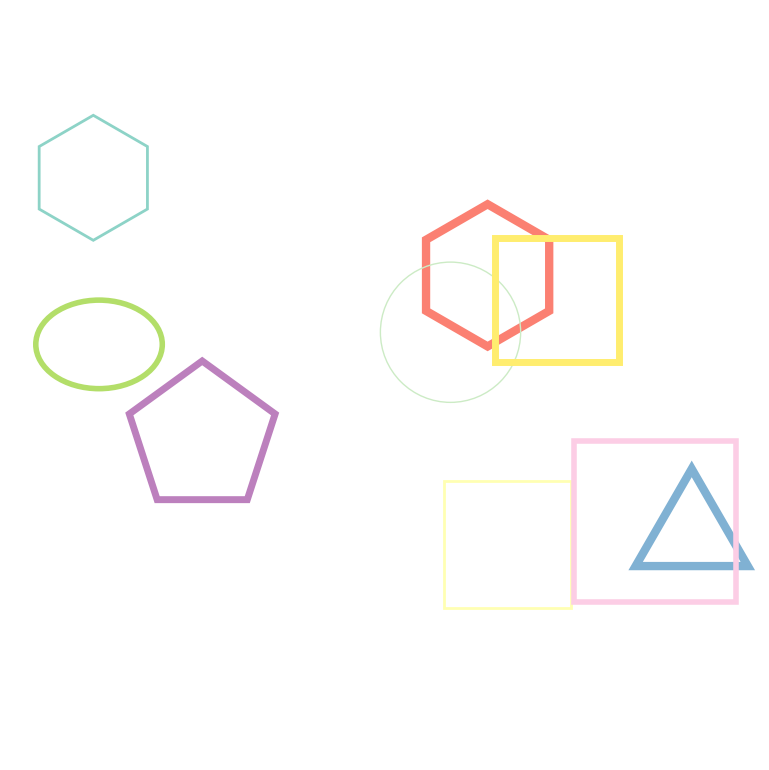[{"shape": "hexagon", "thickness": 1, "radius": 0.41, "center": [0.121, 0.769]}, {"shape": "square", "thickness": 1, "radius": 0.41, "center": [0.659, 0.293]}, {"shape": "hexagon", "thickness": 3, "radius": 0.46, "center": [0.633, 0.642]}, {"shape": "triangle", "thickness": 3, "radius": 0.42, "center": [0.898, 0.307]}, {"shape": "oval", "thickness": 2, "radius": 0.41, "center": [0.129, 0.553]}, {"shape": "square", "thickness": 2, "radius": 0.52, "center": [0.851, 0.323]}, {"shape": "pentagon", "thickness": 2.5, "radius": 0.5, "center": [0.263, 0.432]}, {"shape": "circle", "thickness": 0.5, "radius": 0.46, "center": [0.585, 0.569]}, {"shape": "square", "thickness": 2.5, "radius": 0.4, "center": [0.724, 0.61]}]